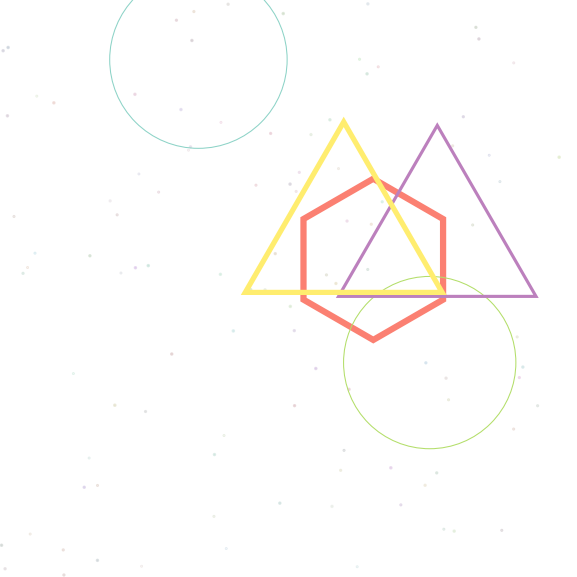[{"shape": "circle", "thickness": 0.5, "radius": 0.77, "center": [0.344, 0.896]}, {"shape": "hexagon", "thickness": 3, "radius": 0.7, "center": [0.646, 0.55]}, {"shape": "circle", "thickness": 0.5, "radius": 0.75, "center": [0.744, 0.371]}, {"shape": "triangle", "thickness": 1.5, "radius": 0.99, "center": [0.757, 0.585]}, {"shape": "triangle", "thickness": 2.5, "radius": 0.98, "center": [0.595, 0.591]}]